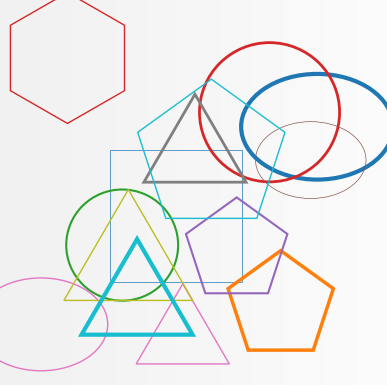[{"shape": "square", "thickness": 0.5, "radius": 0.85, "center": [0.454, 0.439]}, {"shape": "oval", "thickness": 3, "radius": 0.98, "center": [0.818, 0.671]}, {"shape": "pentagon", "thickness": 2.5, "radius": 0.71, "center": [0.724, 0.206]}, {"shape": "circle", "thickness": 1.5, "radius": 0.72, "center": [0.315, 0.363]}, {"shape": "circle", "thickness": 2, "radius": 0.9, "center": [0.696, 0.708]}, {"shape": "hexagon", "thickness": 1, "radius": 0.85, "center": [0.174, 0.849]}, {"shape": "pentagon", "thickness": 1.5, "radius": 0.69, "center": [0.611, 0.35]}, {"shape": "oval", "thickness": 0.5, "radius": 0.71, "center": [0.802, 0.584]}, {"shape": "oval", "thickness": 1, "radius": 0.86, "center": [0.106, 0.158]}, {"shape": "triangle", "thickness": 1, "radius": 0.69, "center": [0.472, 0.124]}, {"shape": "triangle", "thickness": 2, "radius": 0.76, "center": [0.503, 0.603]}, {"shape": "triangle", "thickness": 1, "radius": 0.96, "center": [0.331, 0.316]}, {"shape": "triangle", "thickness": 3, "radius": 0.83, "center": [0.354, 0.213]}, {"shape": "pentagon", "thickness": 1, "radius": 1.0, "center": [0.545, 0.594]}]